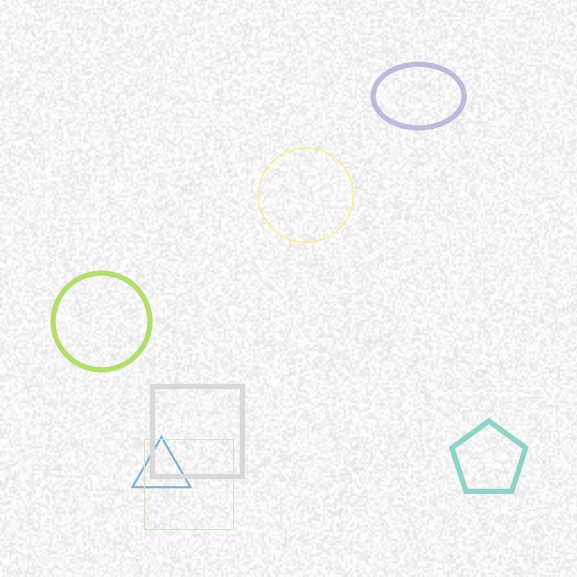[{"shape": "pentagon", "thickness": 2.5, "radius": 0.34, "center": [0.846, 0.203]}, {"shape": "oval", "thickness": 2.5, "radius": 0.39, "center": [0.725, 0.833]}, {"shape": "triangle", "thickness": 1, "radius": 0.29, "center": [0.28, 0.185]}, {"shape": "circle", "thickness": 2.5, "radius": 0.42, "center": [0.176, 0.442]}, {"shape": "square", "thickness": 2.5, "radius": 0.39, "center": [0.341, 0.252]}, {"shape": "square", "thickness": 0.5, "radius": 0.39, "center": [0.327, 0.161]}, {"shape": "circle", "thickness": 0.5, "radius": 0.41, "center": [0.53, 0.661]}]